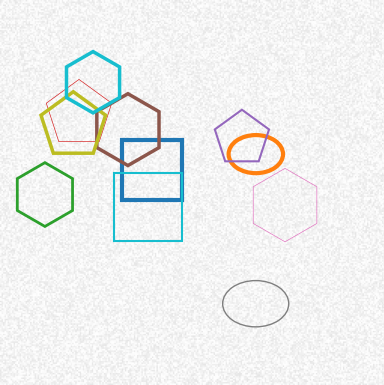[{"shape": "square", "thickness": 3, "radius": 0.39, "center": [0.396, 0.558]}, {"shape": "oval", "thickness": 3, "radius": 0.35, "center": [0.664, 0.6]}, {"shape": "hexagon", "thickness": 2, "radius": 0.41, "center": [0.117, 0.495]}, {"shape": "pentagon", "thickness": 0.5, "radius": 0.45, "center": [0.205, 0.704]}, {"shape": "pentagon", "thickness": 1.5, "radius": 0.37, "center": [0.628, 0.641]}, {"shape": "hexagon", "thickness": 2.5, "radius": 0.47, "center": [0.332, 0.663]}, {"shape": "hexagon", "thickness": 0.5, "radius": 0.48, "center": [0.74, 0.467]}, {"shape": "oval", "thickness": 1, "radius": 0.43, "center": [0.664, 0.211]}, {"shape": "pentagon", "thickness": 2.5, "radius": 0.44, "center": [0.19, 0.673]}, {"shape": "square", "thickness": 1.5, "radius": 0.44, "center": [0.385, 0.463]}, {"shape": "hexagon", "thickness": 2.5, "radius": 0.4, "center": [0.242, 0.786]}]